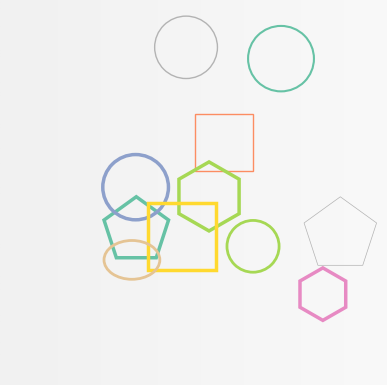[{"shape": "circle", "thickness": 1.5, "radius": 0.42, "center": [0.725, 0.848]}, {"shape": "pentagon", "thickness": 2.5, "radius": 0.44, "center": [0.352, 0.401]}, {"shape": "square", "thickness": 1, "radius": 0.37, "center": [0.578, 0.629]}, {"shape": "circle", "thickness": 2.5, "radius": 0.42, "center": [0.35, 0.514]}, {"shape": "hexagon", "thickness": 2.5, "radius": 0.34, "center": [0.833, 0.236]}, {"shape": "hexagon", "thickness": 2.5, "radius": 0.45, "center": [0.539, 0.49]}, {"shape": "circle", "thickness": 2, "radius": 0.34, "center": [0.653, 0.36]}, {"shape": "square", "thickness": 2.5, "radius": 0.43, "center": [0.47, 0.387]}, {"shape": "oval", "thickness": 2, "radius": 0.36, "center": [0.34, 0.325]}, {"shape": "pentagon", "thickness": 0.5, "radius": 0.49, "center": [0.878, 0.39]}, {"shape": "circle", "thickness": 1, "radius": 0.41, "center": [0.48, 0.877]}]